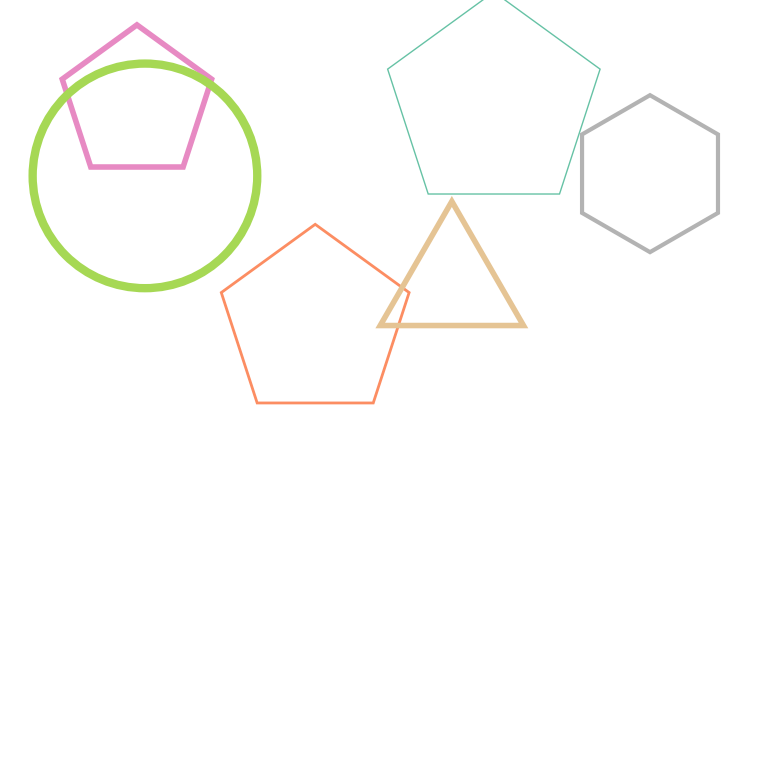[{"shape": "pentagon", "thickness": 0.5, "radius": 0.73, "center": [0.641, 0.865]}, {"shape": "pentagon", "thickness": 1, "radius": 0.64, "center": [0.409, 0.58]}, {"shape": "pentagon", "thickness": 2, "radius": 0.51, "center": [0.178, 0.866]}, {"shape": "circle", "thickness": 3, "radius": 0.73, "center": [0.188, 0.772]}, {"shape": "triangle", "thickness": 2, "radius": 0.54, "center": [0.587, 0.631]}, {"shape": "hexagon", "thickness": 1.5, "radius": 0.51, "center": [0.844, 0.774]}]